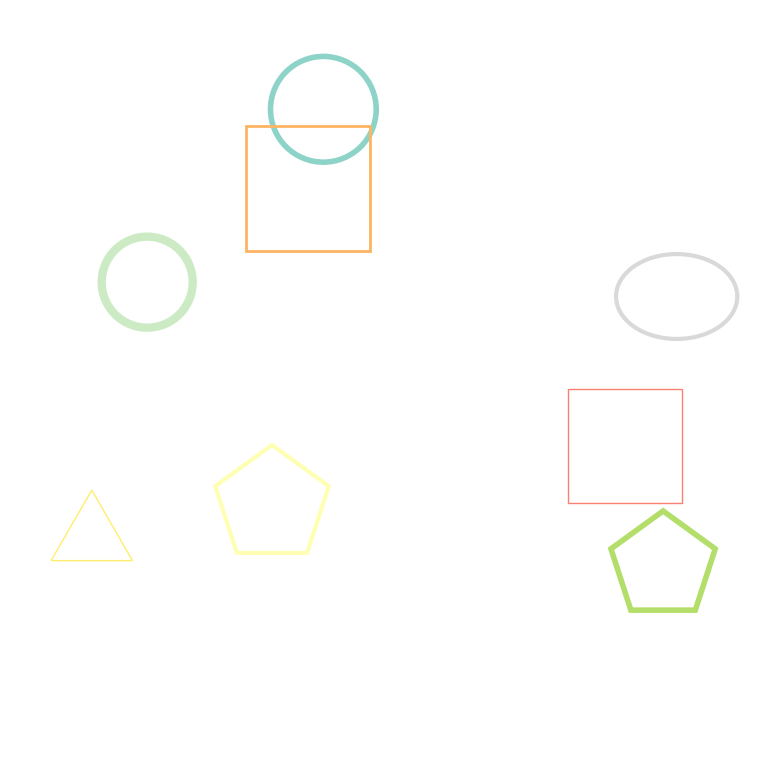[{"shape": "circle", "thickness": 2, "radius": 0.34, "center": [0.42, 0.858]}, {"shape": "pentagon", "thickness": 1.5, "radius": 0.39, "center": [0.353, 0.345]}, {"shape": "square", "thickness": 0.5, "radius": 0.37, "center": [0.812, 0.421]}, {"shape": "square", "thickness": 1, "radius": 0.4, "center": [0.4, 0.755]}, {"shape": "pentagon", "thickness": 2, "radius": 0.36, "center": [0.861, 0.265]}, {"shape": "oval", "thickness": 1.5, "radius": 0.39, "center": [0.879, 0.615]}, {"shape": "circle", "thickness": 3, "radius": 0.3, "center": [0.191, 0.634]}, {"shape": "triangle", "thickness": 0.5, "radius": 0.31, "center": [0.119, 0.302]}]